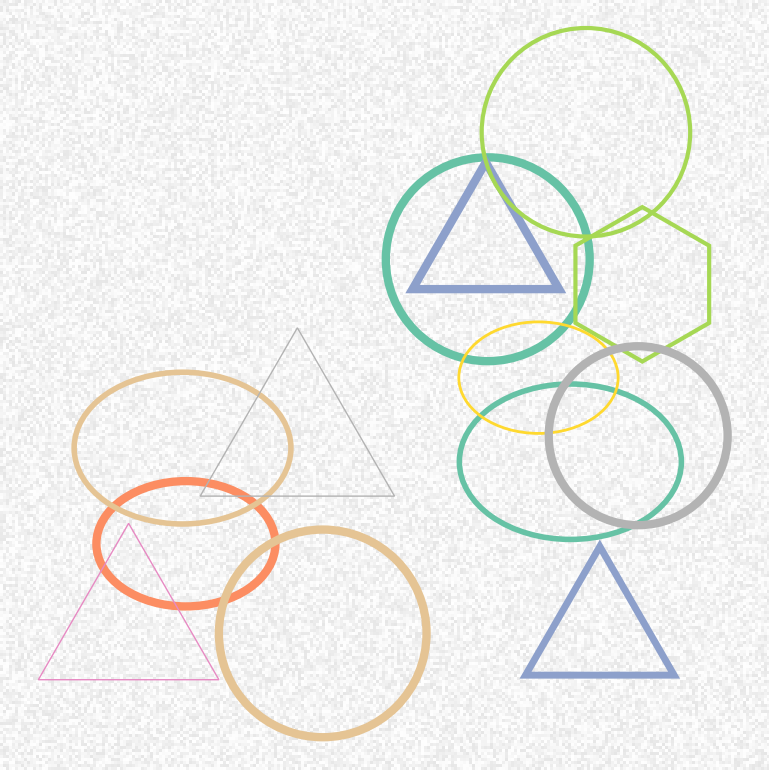[{"shape": "oval", "thickness": 2, "radius": 0.72, "center": [0.741, 0.4]}, {"shape": "circle", "thickness": 3, "radius": 0.66, "center": [0.633, 0.663]}, {"shape": "oval", "thickness": 3, "radius": 0.58, "center": [0.241, 0.294]}, {"shape": "triangle", "thickness": 3, "radius": 0.55, "center": [0.631, 0.679]}, {"shape": "triangle", "thickness": 2.5, "radius": 0.56, "center": [0.779, 0.179]}, {"shape": "triangle", "thickness": 0.5, "radius": 0.68, "center": [0.167, 0.185]}, {"shape": "circle", "thickness": 1.5, "radius": 0.68, "center": [0.761, 0.828]}, {"shape": "hexagon", "thickness": 1.5, "radius": 0.5, "center": [0.834, 0.631]}, {"shape": "oval", "thickness": 1, "radius": 0.52, "center": [0.699, 0.51]}, {"shape": "oval", "thickness": 2, "radius": 0.7, "center": [0.237, 0.418]}, {"shape": "circle", "thickness": 3, "radius": 0.67, "center": [0.419, 0.177]}, {"shape": "triangle", "thickness": 0.5, "radius": 0.73, "center": [0.386, 0.429]}, {"shape": "circle", "thickness": 3, "radius": 0.58, "center": [0.829, 0.434]}]